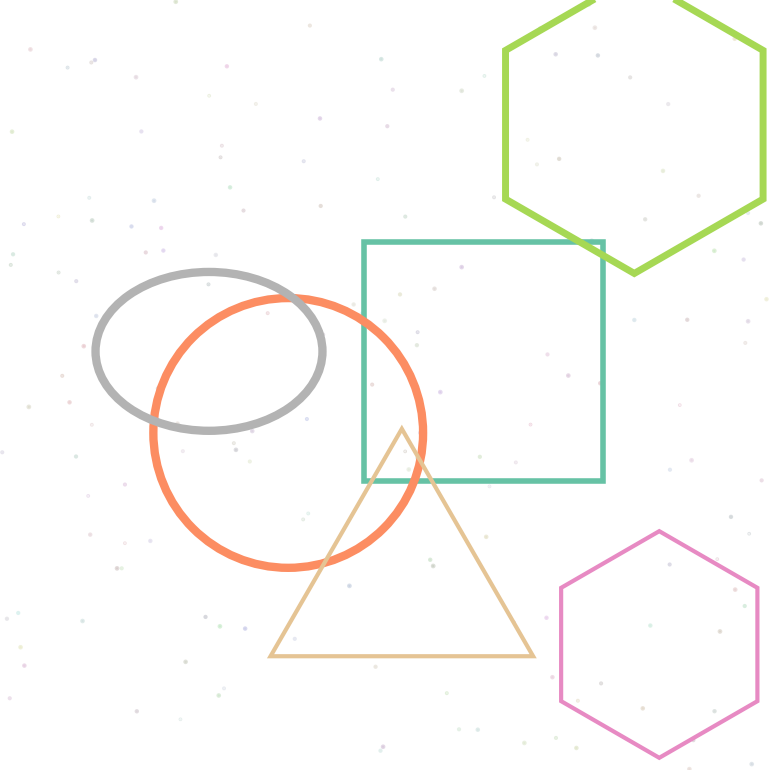[{"shape": "square", "thickness": 2, "radius": 0.78, "center": [0.628, 0.53]}, {"shape": "circle", "thickness": 3, "radius": 0.88, "center": [0.374, 0.438]}, {"shape": "hexagon", "thickness": 1.5, "radius": 0.74, "center": [0.856, 0.163]}, {"shape": "hexagon", "thickness": 2.5, "radius": 0.97, "center": [0.824, 0.838]}, {"shape": "triangle", "thickness": 1.5, "radius": 0.98, "center": [0.522, 0.246]}, {"shape": "oval", "thickness": 3, "radius": 0.74, "center": [0.271, 0.544]}]